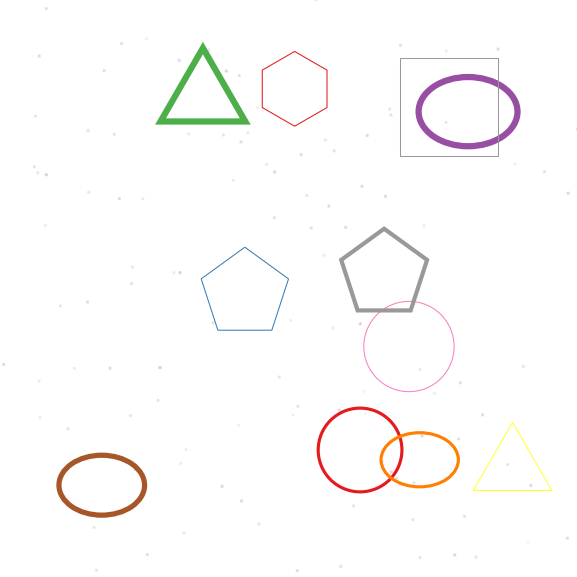[{"shape": "circle", "thickness": 1.5, "radius": 0.36, "center": [0.623, 0.22]}, {"shape": "hexagon", "thickness": 0.5, "radius": 0.32, "center": [0.51, 0.845]}, {"shape": "pentagon", "thickness": 0.5, "radius": 0.4, "center": [0.424, 0.492]}, {"shape": "triangle", "thickness": 3, "radius": 0.42, "center": [0.351, 0.831]}, {"shape": "oval", "thickness": 3, "radius": 0.43, "center": [0.81, 0.806]}, {"shape": "oval", "thickness": 1.5, "radius": 0.33, "center": [0.727, 0.203]}, {"shape": "triangle", "thickness": 0.5, "radius": 0.39, "center": [0.888, 0.189]}, {"shape": "oval", "thickness": 2.5, "radius": 0.37, "center": [0.176, 0.159]}, {"shape": "circle", "thickness": 0.5, "radius": 0.39, "center": [0.708, 0.399]}, {"shape": "square", "thickness": 0.5, "radius": 0.43, "center": [0.777, 0.814]}, {"shape": "pentagon", "thickness": 2, "radius": 0.39, "center": [0.665, 0.525]}]